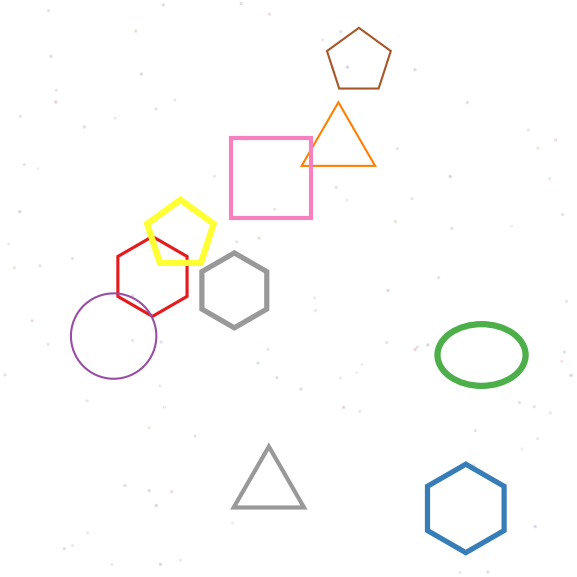[{"shape": "hexagon", "thickness": 1.5, "radius": 0.35, "center": [0.264, 0.52]}, {"shape": "hexagon", "thickness": 2.5, "radius": 0.38, "center": [0.807, 0.119]}, {"shape": "oval", "thickness": 3, "radius": 0.38, "center": [0.834, 0.384]}, {"shape": "circle", "thickness": 1, "radius": 0.37, "center": [0.197, 0.417]}, {"shape": "triangle", "thickness": 1, "radius": 0.37, "center": [0.586, 0.749]}, {"shape": "pentagon", "thickness": 3, "radius": 0.3, "center": [0.312, 0.593]}, {"shape": "pentagon", "thickness": 1, "radius": 0.29, "center": [0.621, 0.893]}, {"shape": "square", "thickness": 2, "radius": 0.34, "center": [0.469, 0.691]}, {"shape": "triangle", "thickness": 2, "radius": 0.35, "center": [0.466, 0.156]}, {"shape": "hexagon", "thickness": 2.5, "radius": 0.32, "center": [0.406, 0.496]}]